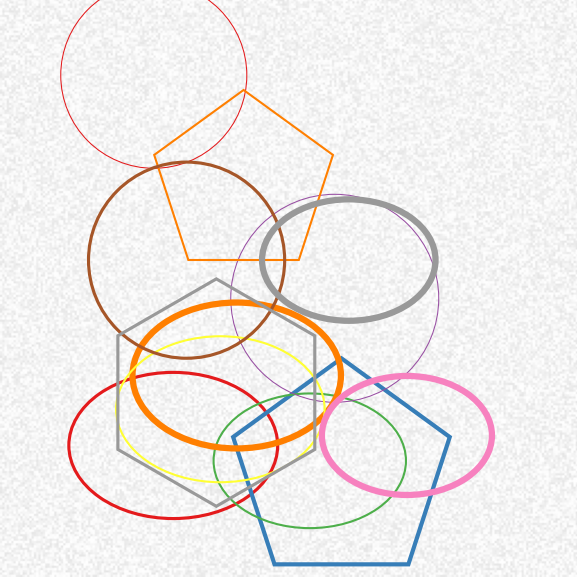[{"shape": "circle", "thickness": 0.5, "radius": 0.81, "center": [0.266, 0.869]}, {"shape": "oval", "thickness": 1.5, "radius": 0.9, "center": [0.3, 0.228]}, {"shape": "pentagon", "thickness": 2, "radius": 0.99, "center": [0.591, 0.181]}, {"shape": "oval", "thickness": 1, "radius": 0.83, "center": [0.536, 0.201]}, {"shape": "circle", "thickness": 0.5, "radius": 0.9, "center": [0.58, 0.483]}, {"shape": "oval", "thickness": 3, "radius": 0.9, "center": [0.41, 0.349]}, {"shape": "pentagon", "thickness": 1, "radius": 0.81, "center": [0.422, 0.681]}, {"shape": "oval", "thickness": 1, "radius": 0.9, "center": [0.382, 0.291]}, {"shape": "circle", "thickness": 1.5, "radius": 0.85, "center": [0.323, 0.549]}, {"shape": "oval", "thickness": 3, "radius": 0.74, "center": [0.705, 0.245]}, {"shape": "hexagon", "thickness": 1.5, "radius": 0.98, "center": [0.375, 0.319]}, {"shape": "oval", "thickness": 3, "radius": 0.75, "center": [0.604, 0.549]}]